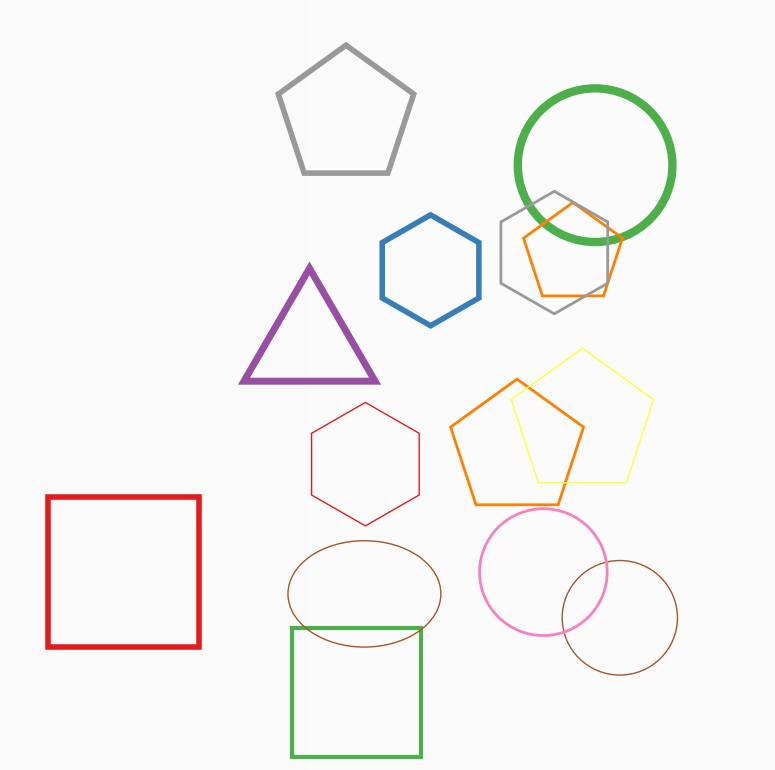[{"shape": "hexagon", "thickness": 0.5, "radius": 0.4, "center": [0.471, 0.397]}, {"shape": "square", "thickness": 2, "radius": 0.49, "center": [0.16, 0.257]}, {"shape": "hexagon", "thickness": 2, "radius": 0.36, "center": [0.556, 0.649]}, {"shape": "circle", "thickness": 3, "radius": 0.5, "center": [0.768, 0.785]}, {"shape": "square", "thickness": 1.5, "radius": 0.42, "center": [0.46, 0.1]}, {"shape": "triangle", "thickness": 2.5, "radius": 0.49, "center": [0.399, 0.554]}, {"shape": "pentagon", "thickness": 1, "radius": 0.45, "center": [0.667, 0.417]}, {"shape": "pentagon", "thickness": 1, "radius": 0.34, "center": [0.739, 0.67]}, {"shape": "pentagon", "thickness": 0.5, "radius": 0.48, "center": [0.751, 0.451]}, {"shape": "oval", "thickness": 0.5, "radius": 0.49, "center": [0.47, 0.229]}, {"shape": "circle", "thickness": 0.5, "radius": 0.37, "center": [0.8, 0.198]}, {"shape": "circle", "thickness": 1, "radius": 0.41, "center": [0.701, 0.257]}, {"shape": "pentagon", "thickness": 2, "radius": 0.46, "center": [0.446, 0.849]}, {"shape": "hexagon", "thickness": 1, "radius": 0.4, "center": [0.715, 0.672]}]